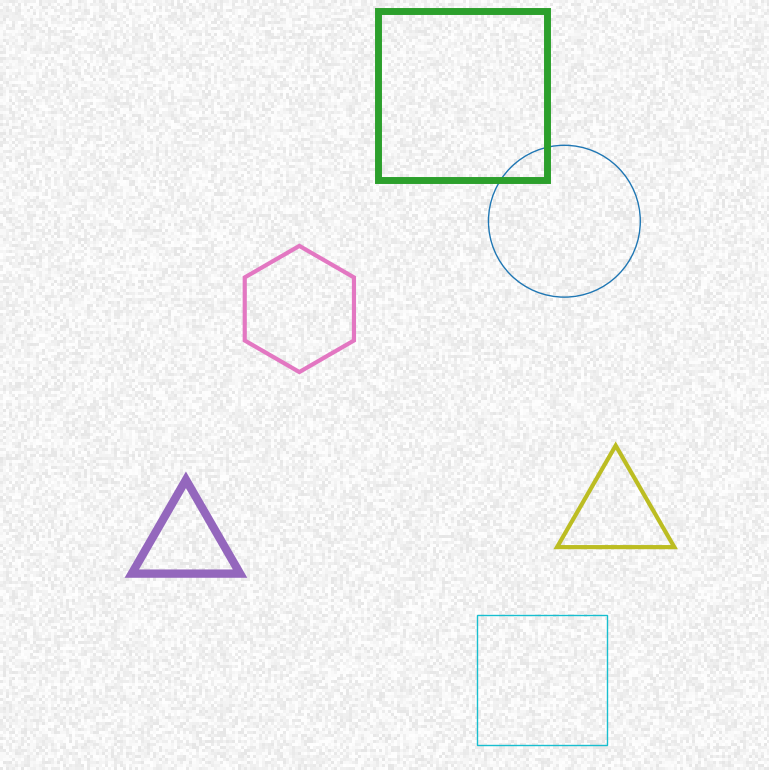[{"shape": "circle", "thickness": 0.5, "radius": 0.49, "center": [0.733, 0.713]}, {"shape": "square", "thickness": 2.5, "radius": 0.55, "center": [0.601, 0.876]}, {"shape": "triangle", "thickness": 3, "radius": 0.41, "center": [0.241, 0.296]}, {"shape": "hexagon", "thickness": 1.5, "radius": 0.41, "center": [0.389, 0.599]}, {"shape": "triangle", "thickness": 1.5, "radius": 0.44, "center": [0.8, 0.333]}, {"shape": "square", "thickness": 0.5, "radius": 0.42, "center": [0.704, 0.117]}]